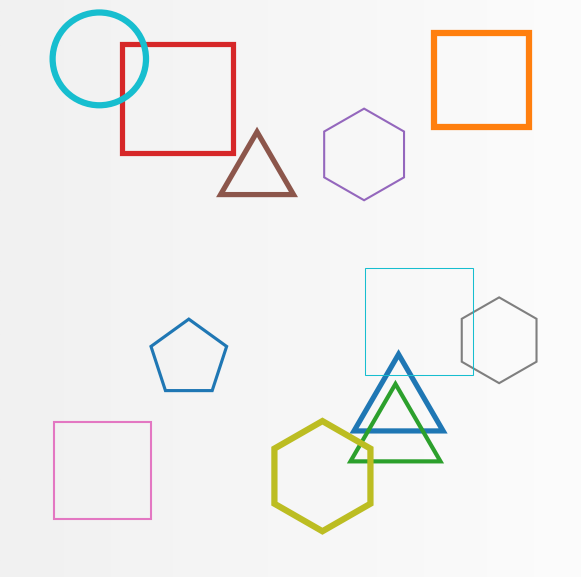[{"shape": "pentagon", "thickness": 1.5, "radius": 0.34, "center": [0.325, 0.378]}, {"shape": "triangle", "thickness": 2.5, "radius": 0.44, "center": [0.686, 0.297]}, {"shape": "square", "thickness": 3, "radius": 0.41, "center": [0.829, 0.861]}, {"shape": "triangle", "thickness": 2, "radius": 0.45, "center": [0.68, 0.245]}, {"shape": "square", "thickness": 2.5, "radius": 0.48, "center": [0.306, 0.829]}, {"shape": "hexagon", "thickness": 1, "radius": 0.4, "center": [0.626, 0.732]}, {"shape": "triangle", "thickness": 2.5, "radius": 0.36, "center": [0.442, 0.698]}, {"shape": "square", "thickness": 1, "radius": 0.42, "center": [0.176, 0.185]}, {"shape": "hexagon", "thickness": 1, "radius": 0.37, "center": [0.859, 0.41]}, {"shape": "hexagon", "thickness": 3, "radius": 0.48, "center": [0.555, 0.175]}, {"shape": "square", "thickness": 0.5, "radius": 0.46, "center": [0.721, 0.442]}, {"shape": "circle", "thickness": 3, "radius": 0.4, "center": [0.171, 0.897]}]